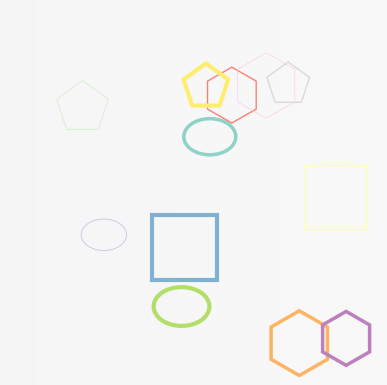[{"shape": "oval", "thickness": 2.5, "radius": 0.34, "center": [0.541, 0.645]}, {"shape": "square", "thickness": 1, "radius": 0.41, "center": [0.866, 0.488]}, {"shape": "oval", "thickness": 0.5, "radius": 0.29, "center": [0.268, 0.39]}, {"shape": "hexagon", "thickness": 1, "radius": 0.36, "center": [0.598, 0.753]}, {"shape": "square", "thickness": 3, "radius": 0.42, "center": [0.476, 0.356]}, {"shape": "hexagon", "thickness": 2.5, "radius": 0.42, "center": [0.772, 0.109]}, {"shape": "oval", "thickness": 3, "radius": 0.36, "center": [0.468, 0.204]}, {"shape": "hexagon", "thickness": 0.5, "radius": 0.43, "center": [0.687, 0.778]}, {"shape": "pentagon", "thickness": 1, "radius": 0.29, "center": [0.744, 0.781]}, {"shape": "hexagon", "thickness": 2.5, "radius": 0.35, "center": [0.893, 0.121]}, {"shape": "pentagon", "thickness": 0.5, "radius": 0.35, "center": [0.213, 0.721]}, {"shape": "pentagon", "thickness": 3, "radius": 0.3, "center": [0.531, 0.775]}]